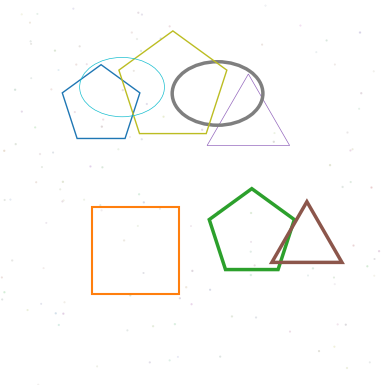[{"shape": "pentagon", "thickness": 1, "radius": 0.53, "center": [0.263, 0.726]}, {"shape": "square", "thickness": 1.5, "radius": 0.57, "center": [0.352, 0.349]}, {"shape": "pentagon", "thickness": 2.5, "radius": 0.58, "center": [0.654, 0.394]}, {"shape": "triangle", "thickness": 0.5, "radius": 0.62, "center": [0.645, 0.684]}, {"shape": "triangle", "thickness": 2.5, "radius": 0.53, "center": [0.797, 0.371]}, {"shape": "oval", "thickness": 2.5, "radius": 0.59, "center": [0.565, 0.757]}, {"shape": "pentagon", "thickness": 1, "radius": 0.74, "center": [0.449, 0.772]}, {"shape": "oval", "thickness": 0.5, "radius": 0.55, "center": [0.317, 0.774]}]